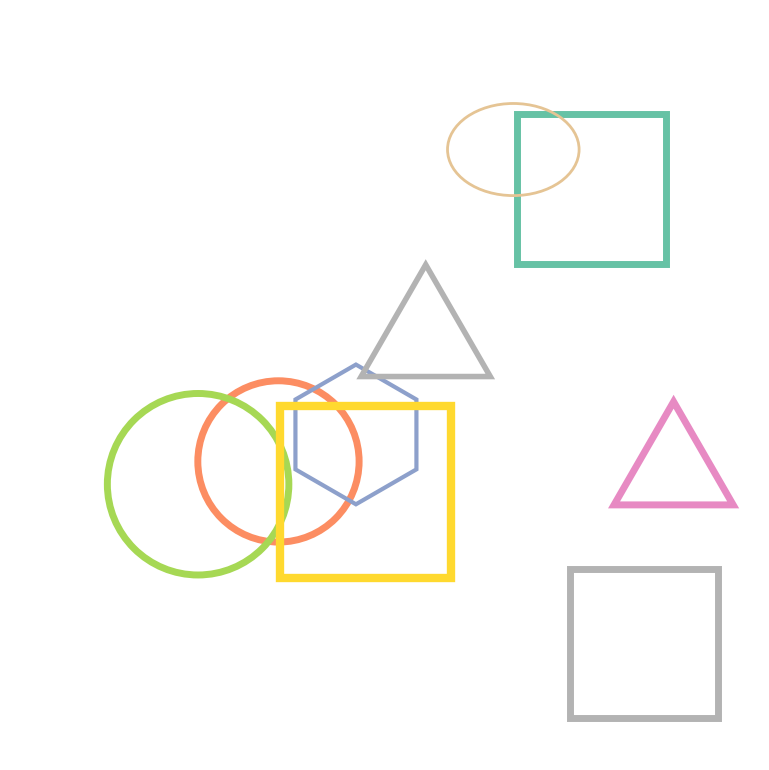[{"shape": "square", "thickness": 2.5, "radius": 0.49, "center": [0.768, 0.755]}, {"shape": "circle", "thickness": 2.5, "radius": 0.52, "center": [0.362, 0.401]}, {"shape": "hexagon", "thickness": 1.5, "radius": 0.45, "center": [0.462, 0.436]}, {"shape": "triangle", "thickness": 2.5, "radius": 0.45, "center": [0.875, 0.389]}, {"shape": "circle", "thickness": 2.5, "radius": 0.59, "center": [0.257, 0.371]}, {"shape": "square", "thickness": 3, "radius": 0.56, "center": [0.475, 0.361]}, {"shape": "oval", "thickness": 1, "radius": 0.43, "center": [0.667, 0.806]}, {"shape": "triangle", "thickness": 2, "radius": 0.48, "center": [0.553, 0.559]}, {"shape": "square", "thickness": 2.5, "radius": 0.48, "center": [0.836, 0.164]}]